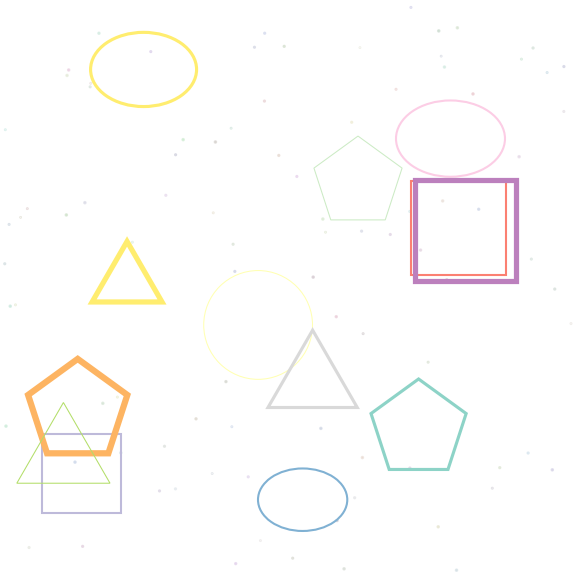[{"shape": "pentagon", "thickness": 1.5, "radius": 0.43, "center": [0.725, 0.256]}, {"shape": "circle", "thickness": 0.5, "radius": 0.47, "center": [0.447, 0.436]}, {"shape": "square", "thickness": 1, "radius": 0.34, "center": [0.141, 0.18]}, {"shape": "square", "thickness": 1, "radius": 0.41, "center": [0.794, 0.604]}, {"shape": "oval", "thickness": 1, "radius": 0.39, "center": [0.524, 0.134]}, {"shape": "pentagon", "thickness": 3, "radius": 0.45, "center": [0.135, 0.287]}, {"shape": "triangle", "thickness": 0.5, "radius": 0.47, "center": [0.11, 0.209]}, {"shape": "oval", "thickness": 1, "radius": 0.47, "center": [0.78, 0.759]}, {"shape": "triangle", "thickness": 1.5, "radius": 0.45, "center": [0.541, 0.338]}, {"shape": "square", "thickness": 2.5, "radius": 0.44, "center": [0.807, 0.599]}, {"shape": "pentagon", "thickness": 0.5, "radius": 0.4, "center": [0.62, 0.683]}, {"shape": "oval", "thickness": 1.5, "radius": 0.46, "center": [0.249, 0.879]}, {"shape": "triangle", "thickness": 2.5, "radius": 0.35, "center": [0.22, 0.511]}]